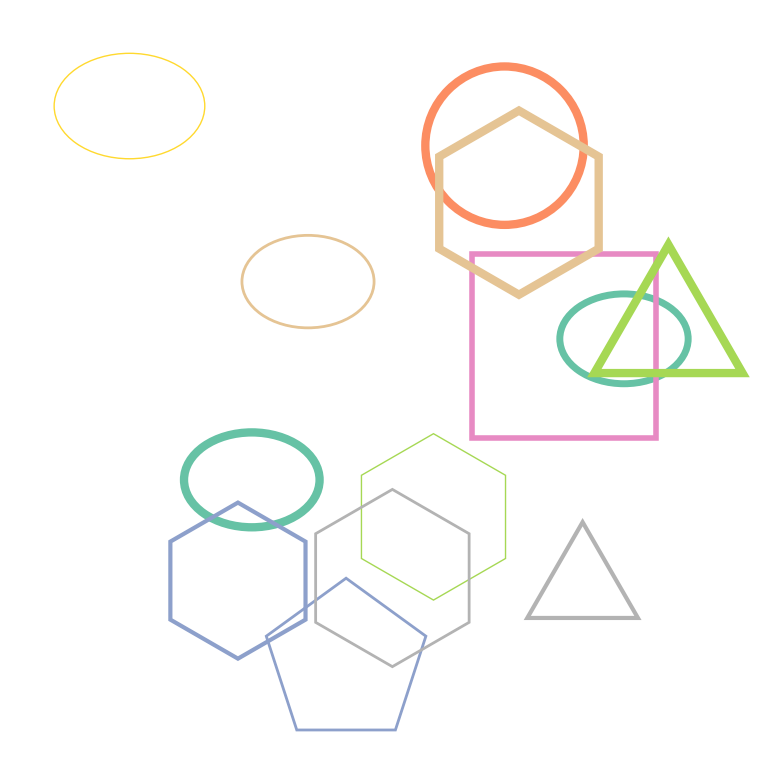[{"shape": "oval", "thickness": 3, "radius": 0.44, "center": [0.327, 0.377]}, {"shape": "oval", "thickness": 2.5, "radius": 0.42, "center": [0.81, 0.56]}, {"shape": "circle", "thickness": 3, "radius": 0.51, "center": [0.655, 0.811]}, {"shape": "pentagon", "thickness": 1, "radius": 0.54, "center": [0.449, 0.14]}, {"shape": "hexagon", "thickness": 1.5, "radius": 0.51, "center": [0.309, 0.246]}, {"shape": "square", "thickness": 2, "radius": 0.6, "center": [0.732, 0.551]}, {"shape": "triangle", "thickness": 3, "radius": 0.56, "center": [0.868, 0.571]}, {"shape": "hexagon", "thickness": 0.5, "radius": 0.54, "center": [0.563, 0.329]}, {"shape": "oval", "thickness": 0.5, "radius": 0.49, "center": [0.168, 0.862]}, {"shape": "hexagon", "thickness": 3, "radius": 0.6, "center": [0.674, 0.737]}, {"shape": "oval", "thickness": 1, "radius": 0.43, "center": [0.4, 0.634]}, {"shape": "triangle", "thickness": 1.5, "radius": 0.41, "center": [0.757, 0.239]}, {"shape": "hexagon", "thickness": 1, "radius": 0.58, "center": [0.51, 0.249]}]